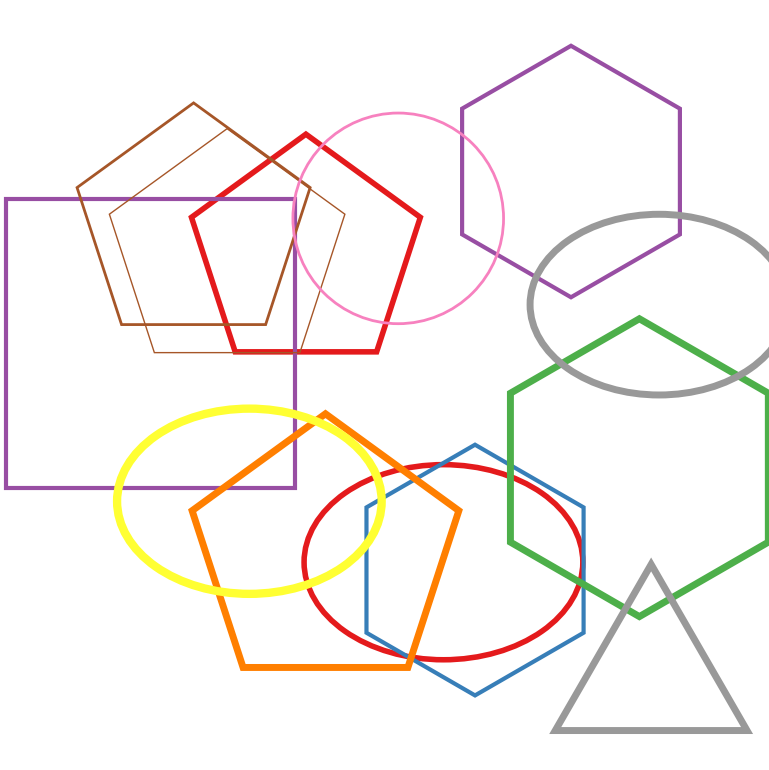[{"shape": "oval", "thickness": 2, "radius": 0.91, "center": [0.576, 0.27]}, {"shape": "pentagon", "thickness": 2, "radius": 0.78, "center": [0.397, 0.669]}, {"shape": "hexagon", "thickness": 1.5, "radius": 0.81, "center": [0.617, 0.26]}, {"shape": "hexagon", "thickness": 2.5, "radius": 0.97, "center": [0.83, 0.393]}, {"shape": "hexagon", "thickness": 1.5, "radius": 0.82, "center": [0.742, 0.777]}, {"shape": "square", "thickness": 1.5, "radius": 0.94, "center": [0.195, 0.554]}, {"shape": "pentagon", "thickness": 2.5, "radius": 0.91, "center": [0.423, 0.28]}, {"shape": "oval", "thickness": 3, "radius": 0.86, "center": [0.324, 0.349]}, {"shape": "pentagon", "thickness": 0.5, "radius": 0.8, "center": [0.295, 0.672]}, {"shape": "pentagon", "thickness": 1, "radius": 0.8, "center": [0.251, 0.707]}, {"shape": "circle", "thickness": 1, "radius": 0.68, "center": [0.517, 0.716]}, {"shape": "oval", "thickness": 2.5, "radius": 0.84, "center": [0.856, 0.604]}, {"shape": "triangle", "thickness": 2.5, "radius": 0.72, "center": [0.846, 0.123]}]